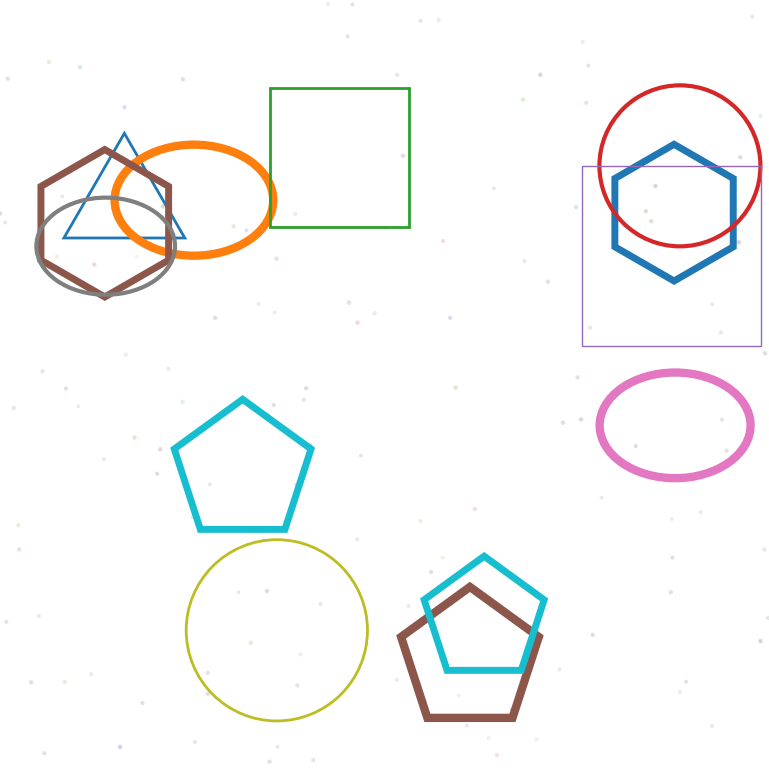[{"shape": "hexagon", "thickness": 2.5, "radius": 0.44, "center": [0.875, 0.724]}, {"shape": "triangle", "thickness": 1, "radius": 0.45, "center": [0.161, 0.736]}, {"shape": "oval", "thickness": 3, "radius": 0.51, "center": [0.252, 0.74]}, {"shape": "square", "thickness": 1, "radius": 0.45, "center": [0.441, 0.795]}, {"shape": "circle", "thickness": 1.5, "radius": 0.52, "center": [0.883, 0.785]}, {"shape": "square", "thickness": 0.5, "radius": 0.58, "center": [0.872, 0.667]}, {"shape": "pentagon", "thickness": 3, "radius": 0.47, "center": [0.61, 0.144]}, {"shape": "hexagon", "thickness": 2.5, "radius": 0.48, "center": [0.136, 0.71]}, {"shape": "oval", "thickness": 3, "radius": 0.49, "center": [0.877, 0.448]}, {"shape": "oval", "thickness": 1.5, "radius": 0.45, "center": [0.137, 0.68]}, {"shape": "circle", "thickness": 1, "radius": 0.59, "center": [0.36, 0.181]}, {"shape": "pentagon", "thickness": 2.5, "radius": 0.47, "center": [0.315, 0.388]}, {"shape": "pentagon", "thickness": 2.5, "radius": 0.41, "center": [0.629, 0.196]}]